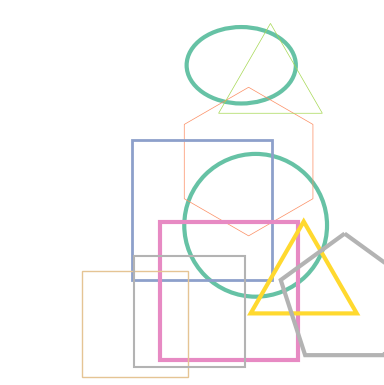[{"shape": "circle", "thickness": 3, "radius": 0.93, "center": [0.664, 0.415]}, {"shape": "oval", "thickness": 3, "radius": 0.71, "center": [0.627, 0.83]}, {"shape": "hexagon", "thickness": 0.5, "radius": 0.96, "center": [0.646, 0.58]}, {"shape": "square", "thickness": 2, "radius": 0.91, "center": [0.525, 0.454]}, {"shape": "square", "thickness": 3, "radius": 0.89, "center": [0.595, 0.245]}, {"shape": "triangle", "thickness": 0.5, "radius": 0.78, "center": [0.702, 0.784]}, {"shape": "triangle", "thickness": 3, "radius": 0.8, "center": [0.789, 0.266]}, {"shape": "square", "thickness": 1, "radius": 0.69, "center": [0.351, 0.159]}, {"shape": "square", "thickness": 1.5, "radius": 0.72, "center": [0.493, 0.191]}, {"shape": "pentagon", "thickness": 3, "radius": 0.87, "center": [0.895, 0.219]}]